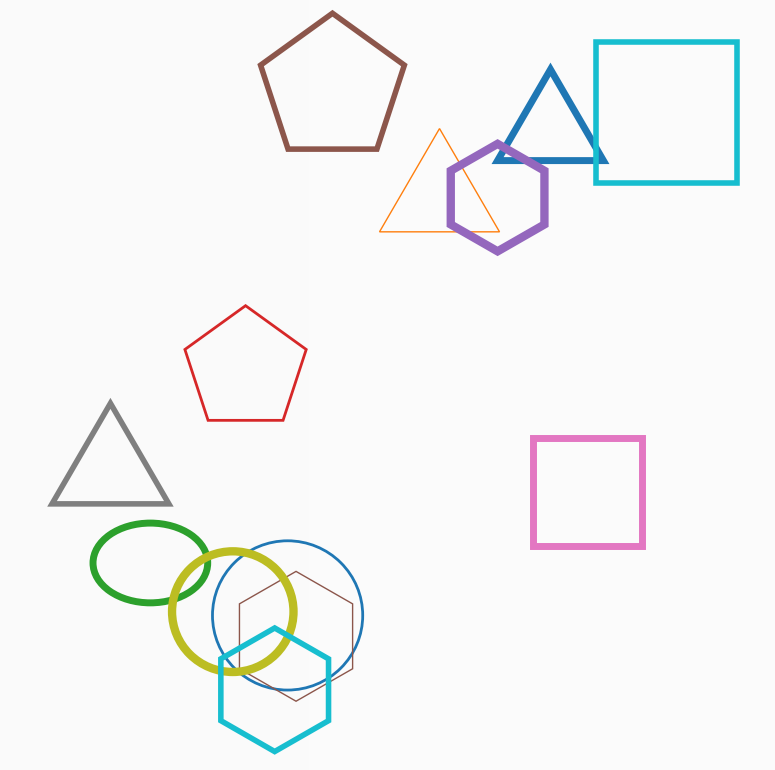[{"shape": "circle", "thickness": 1, "radius": 0.48, "center": [0.371, 0.201]}, {"shape": "triangle", "thickness": 2.5, "radius": 0.39, "center": [0.71, 0.831]}, {"shape": "triangle", "thickness": 0.5, "radius": 0.45, "center": [0.567, 0.744]}, {"shape": "oval", "thickness": 2.5, "radius": 0.37, "center": [0.194, 0.269]}, {"shape": "pentagon", "thickness": 1, "radius": 0.41, "center": [0.317, 0.521]}, {"shape": "hexagon", "thickness": 3, "radius": 0.35, "center": [0.642, 0.743]}, {"shape": "pentagon", "thickness": 2, "radius": 0.49, "center": [0.429, 0.885]}, {"shape": "hexagon", "thickness": 0.5, "radius": 0.42, "center": [0.382, 0.174]}, {"shape": "square", "thickness": 2.5, "radius": 0.35, "center": [0.759, 0.361]}, {"shape": "triangle", "thickness": 2, "radius": 0.44, "center": [0.143, 0.389]}, {"shape": "circle", "thickness": 3, "radius": 0.39, "center": [0.3, 0.206]}, {"shape": "square", "thickness": 2, "radius": 0.46, "center": [0.86, 0.854]}, {"shape": "hexagon", "thickness": 2, "radius": 0.4, "center": [0.354, 0.104]}]